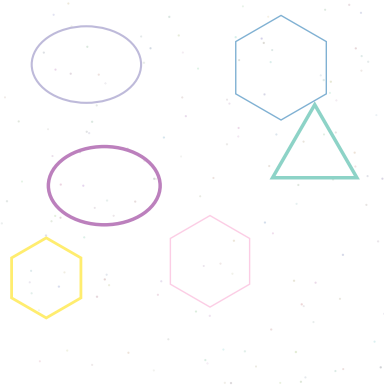[{"shape": "triangle", "thickness": 2.5, "radius": 0.63, "center": [0.817, 0.602]}, {"shape": "oval", "thickness": 1.5, "radius": 0.71, "center": [0.224, 0.832]}, {"shape": "hexagon", "thickness": 1, "radius": 0.68, "center": [0.73, 0.824]}, {"shape": "hexagon", "thickness": 1, "radius": 0.59, "center": [0.545, 0.321]}, {"shape": "oval", "thickness": 2.5, "radius": 0.73, "center": [0.271, 0.518]}, {"shape": "hexagon", "thickness": 2, "radius": 0.52, "center": [0.12, 0.278]}]